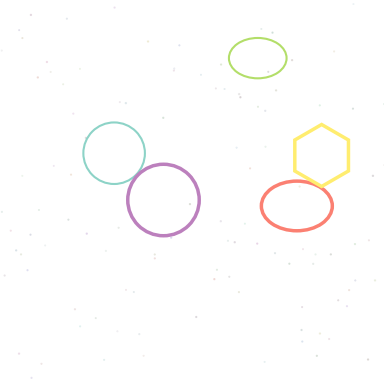[{"shape": "circle", "thickness": 1.5, "radius": 0.4, "center": [0.296, 0.602]}, {"shape": "oval", "thickness": 2.5, "radius": 0.46, "center": [0.771, 0.465]}, {"shape": "oval", "thickness": 1.5, "radius": 0.37, "center": [0.669, 0.849]}, {"shape": "circle", "thickness": 2.5, "radius": 0.46, "center": [0.425, 0.481]}, {"shape": "hexagon", "thickness": 2.5, "radius": 0.4, "center": [0.835, 0.596]}]